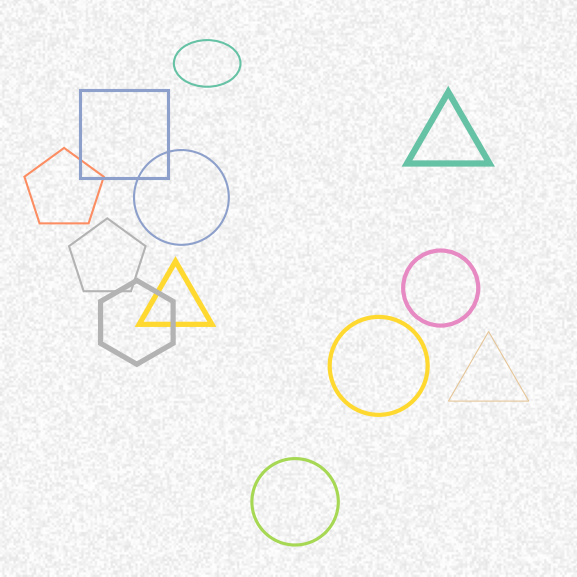[{"shape": "triangle", "thickness": 3, "radius": 0.41, "center": [0.776, 0.757]}, {"shape": "oval", "thickness": 1, "radius": 0.29, "center": [0.359, 0.889]}, {"shape": "pentagon", "thickness": 1, "radius": 0.36, "center": [0.111, 0.671]}, {"shape": "circle", "thickness": 1, "radius": 0.41, "center": [0.314, 0.657]}, {"shape": "square", "thickness": 1.5, "radius": 0.38, "center": [0.215, 0.767]}, {"shape": "circle", "thickness": 2, "radius": 0.33, "center": [0.763, 0.5]}, {"shape": "circle", "thickness": 1.5, "radius": 0.37, "center": [0.511, 0.13]}, {"shape": "triangle", "thickness": 2.5, "radius": 0.36, "center": [0.304, 0.474]}, {"shape": "circle", "thickness": 2, "radius": 0.42, "center": [0.656, 0.366]}, {"shape": "triangle", "thickness": 0.5, "radius": 0.4, "center": [0.846, 0.345]}, {"shape": "hexagon", "thickness": 2.5, "radius": 0.36, "center": [0.237, 0.441]}, {"shape": "pentagon", "thickness": 1, "radius": 0.35, "center": [0.186, 0.551]}]